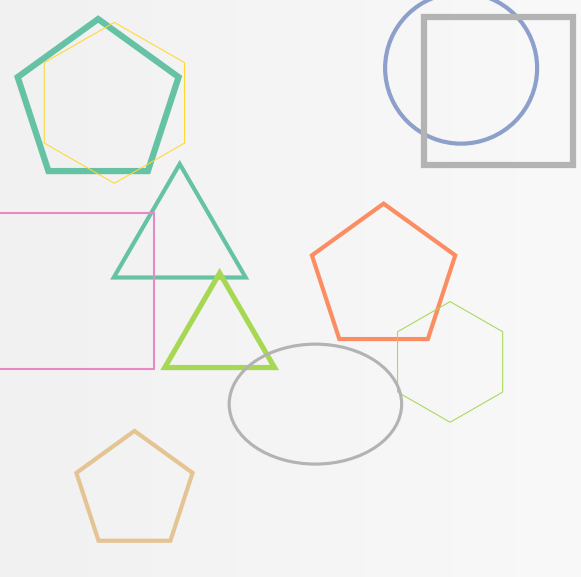[{"shape": "pentagon", "thickness": 3, "radius": 0.73, "center": [0.169, 0.821]}, {"shape": "triangle", "thickness": 2, "radius": 0.66, "center": [0.309, 0.584]}, {"shape": "pentagon", "thickness": 2, "radius": 0.65, "center": [0.66, 0.517]}, {"shape": "circle", "thickness": 2, "radius": 0.65, "center": [0.793, 0.881]}, {"shape": "square", "thickness": 1, "radius": 0.68, "center": [0.129, 0.495]}, {"shape": "triangle", "thickness": 2.5, "radius": 0.55, "center": [0.378, 0.417]}, {"shape": "hexagon", "thickness": 0.5, "radius": 0.52, "center": [0.774, 0.372]}, {"shape": "hexagon", "thickness": 0.5, "radius": 0.7, "center": [0.197, 0.821]}, {"shape": "pentagon", "thickness": 2, "radius": 0.53, "center": [0.231, 0.148]}, {"shape": "square", "thickness": 3, "radius": 0.64, "center": [0.858, 0.841]}, {"shape": "oval", "thickness": 1.5, "radius": 0.74, "center": [0.543, 0.299]}]